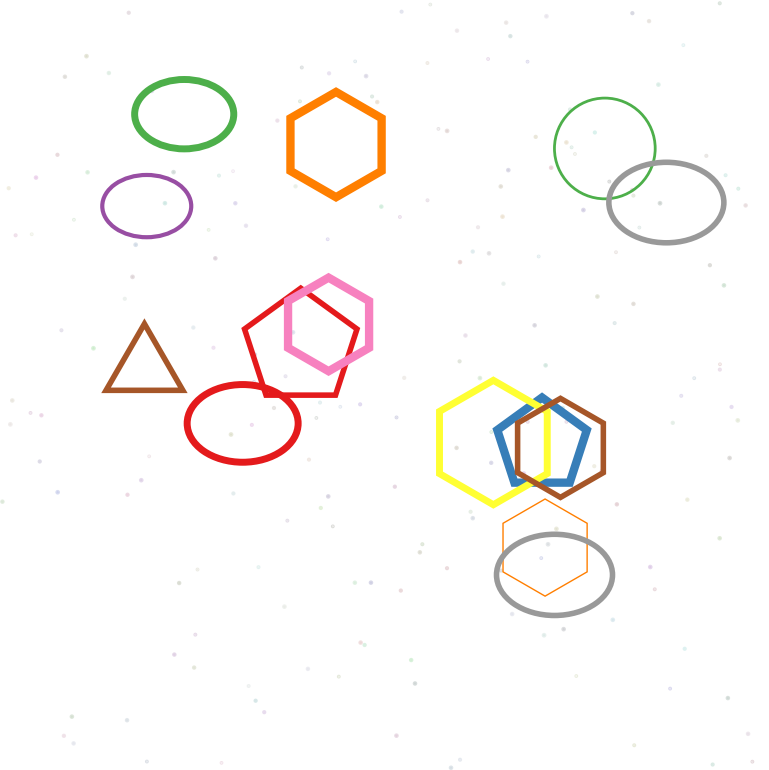[{"shape": "pentagon", "thickness": 2, "radius": 0.38, "center": [0.391, 0.549]}, {"shape": "oval", "thickness": 2.5, "radius": 0.36, "center": [0.315, 0.45]}, {"shape": "pentagon", "thickness": 3, "radius": 0.31, "center": [0.704, 0.423]}, {"shape": "oval", "thickness": 2.5, "radius": 0.32, "center": [0.239, 0.852]}, {"shape": "circle", "thickness": 1, "radius": 0.33, "center": [0.785, 0.807]}, {"shape": "oval", "thickness": 1.5, "radius": 0.29, "center": [0.191, 0.732]}, {"shape": "hexagon", "thickness": 0.5, "radius": 0.32, "center": [0.708, 0.289]}, {"shape": "hexagon", "thickness": 3, "radius": 0.34, "center": [0.436, 0.812]}, {"shape": "hexagon", "thickness": 2.5, "radius": 0.4, "center": [0.641, 0.425]}, {"shape": "triangle", "thickness": 2, "radius": 0.29, "center": [0.188, 0.522]}, {"shape": "hexagon", "thickness": 2, "radius": 0.32, "center": [0.728, 0.418]}, {"shape": "hexagon", "thickness": 3, "radius": 0.3, "center": [0.427, 0.579]}, {"shape": "oval", "thickness": 2, "radius": 0.38, "center": [0.72, 0.253]}, {"shape": "oval", "thickness": 2, "radius": 0.37, "center": [0.865, 0.737]}]